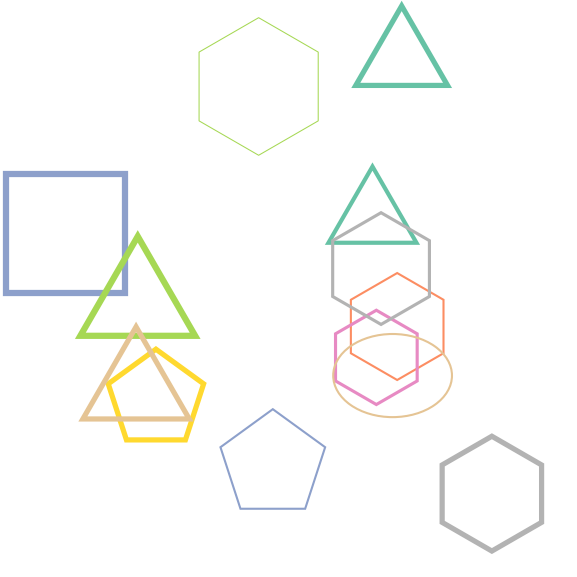[{"shape": "triangle", "thickness": 2, "radius": 0.44, "center": [0.645, 0.623]}, {"shape": "triangle", "thickness": 2.5, "radius": 0.46, "center": [0.696, 0.897]}, {"shape": "hexagon", "thickness": 1, "radius": 0.46, "center": [0.688, 0.434]}, {"shape": "pentagon", "thickness": 1, "radius": 0.48, "center": [0.472, 0.195]}, {"shape": "square", "thickness": 3, "radius": 0.51, "center": [0.114, 0.594]}, {"shape": "hexagon", "thickness": 1.5, "radius": 0.41, "center": [0.652, 0.38]}, {"shape": "hexagon", "thickness": 0.5, "radius": 0.6, "center": [0.448, 0.849]}, {"shape": "triangle", "thickness": 3, "radius": 0.57, "center": [0.239, 0.475]}, {"shape": "pentagon", "thickness": 2.5, "radius": 0.43, "center": [0.27, 0.308]}, {"shape": "triangle", "thickness": 2.5, "radius": 0.53, "center": [0.236, 0.327]}, {"shape": "oval", "thickness": 1, "radius": 0.51, "center": [0.68, 0.349]}, {"shape": "hexagon", "thickness": 2.5, "radius": 0.5, "center": [0.852, 0.144]}, {"shape": "hexagon", "thickness": 1.5, "radius": 0.48, "center": [0.66, 0.534]}]